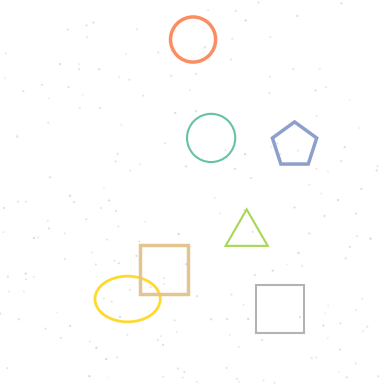[{"shape": "circle", "thickness": 1.5, "radius": 0.31, "center": [0.548, 0.642]}, {"shape": "circle", "thickness": 2.5, "radius": 0.29, "center": [0.501, 0.897]}, {"shape": "pentagon", "thickness": 2.5, "radius": 0.3, "center": [0.765, 0.623]}, {"shape": "triangle", "thickness": 1.5, "radius": 0.32, "center": [0.641, 0.393]}, {"shape": "oval", "thickness": 2, "radius": 0.42, "center": [0.331, 0.223]}, {"shape": "square", "thickness": 2.5, "radius": 0.31, "center": [0.426, 0.3]}, {"shape": "square", "thickness": 1.5, "radius": 0.31, "center": [0.726, 0.198]}]